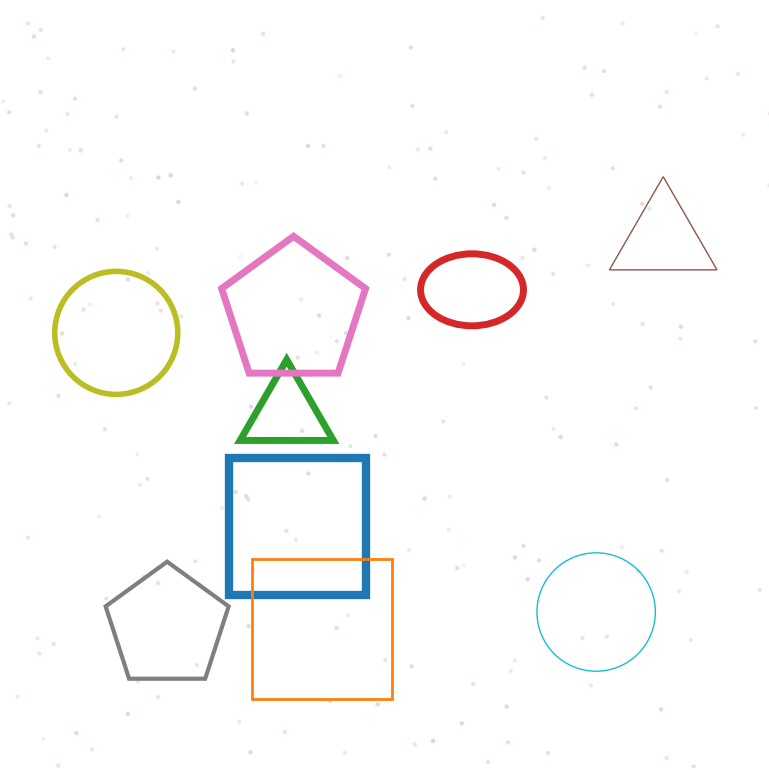[{"shape": "square", "thickness": 3, "radius": 0.44, "center": [0.387, 0.316]}, {"shape": "square", "thickness": 1, "radius": 0.45, "center": [0.418, 0.183]}, {"shape": "triangle", "thickness": 2.5, "radius": 0.35, "center": [0.372, 0.463]}, {"shape": "oval", "thickness": 2.5, "radius": 0.33, "center": [0.613, 0.624]}, {"shape": "triangle", "thickness": 0.5, "radius": 0.4, "center": [0.861, 0.69]}, {"shape": "pentagon", "thickness": 2.5, "radius": 0.49, "center": [0.381, 0.595]}, {"shape": "pentagon", "thickness": 1.5, "radius": 0.42, "center": [0.217, 0.187]}, {"shape": "circle", "thickness": 2, "radius": 0.4, "center": [0.151, 0.568]}, {"shape": "circle", "thickness": 0.5, "radius": 0.38, "center": [0.774, 0.205]}]